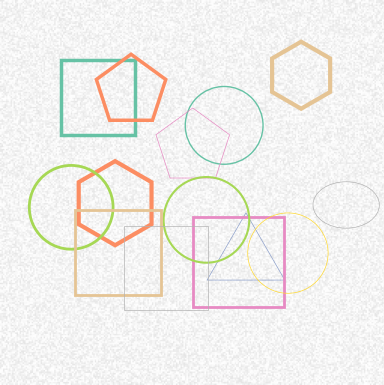[{"shape": "square", "thickness": 2.5, "radius": 0.48, "center": [0.255, 0.746]}, {"shape": "circle", "thickness": 1, "radius": 0.51, "center": [0.582, 0.674]}, {"shape": "pentagon", "thickness": 2.5, "radius": 0.47, "center": [0.34, 0.764]}, {"shape": "hexagon", "thickness": 3, "radius": 0.55, "center": [0.299, 0.472]}, {"shape": "triangle", "thickness": 0.5, "radius": 0.58, "center": [0.639, 0.331]}, {"shape": "square", "thickness": 2, "radius": 0.59, "center": [0.619, 0.319]}, {"shape": "pentagon", "thickness": 0.5, "radius": 0.5, "center": [0.501, 0.619]}, {"shape": "circle", "thickness": 1.5, "radius": 0.56, "center": [0.536, 0.429]}, {"shape": "circle", "thickness": 2, "radius": 0.54, "center": [0.185, 0.462]}, {"shape": "circle", "thickness": 0.5, "radius": 0.52, "center": [0.748, 0.343]}, {"shape": "square", "thickness": 2, "radius": 0.55, "center": [0.306, 0.345]}, {"shape": "hexagon", "thickness": 3, "radius": 0.44, "center": [0.782, 0.805]}, {"shape": "square", "thickness": 0.5, "radius": 0.55, "center": [0.431, 0.303]}, {"shape": "oval", "thickness": 0.5, "radius": 0.43, "center": [0.899, 0.468]}]